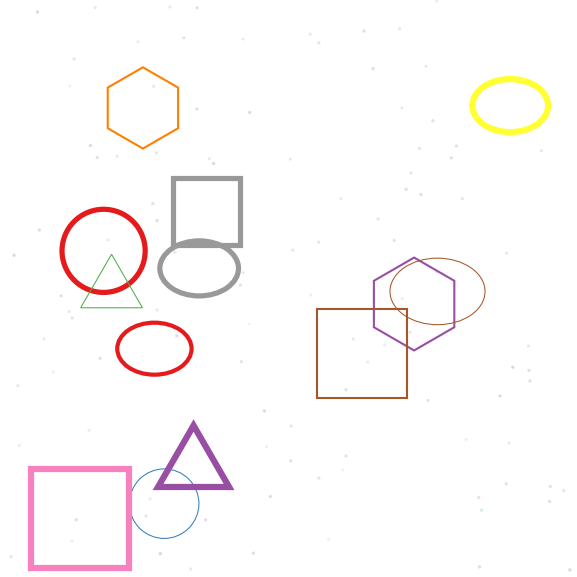[{"shape": "circle", "thickness": 2.5, "radius": 0.36, "center": [0.179, 0.565]}, {"shape": "oval", "thickness": 2, "radius": 0.32, "center": [0.267, 0.395]}, {"shape": "circle", "thickness": 0.5, "radius": 0.3, "center": [0.284, 0.127]}, {"shape": "triangle", "thickness": 0.5, "radius": 0.31, "center": [0.193, 0.497]}, {"shape": "triangle", "thickness": 3, "radius": 0.35, "center": [0.335, 0.191]}, {"shape": "hexagon", "thickness": 1, "radius": 0.4, "center": [0.717, 0.473]}, {"shape": "hexagon", "thickness": 1, "radius": 0.35, "center": [0.247, 0.812]}, {"shape": "oval", "thickness": 3, "radius": 0.33, "center": [0.884, 0.816]}, {"shape": "square", "thickness": 1, "radius": 0.39, "center": [0.627, 0.387]}, {"shape": "oval", "thickness": 0.5, "radius": 0.41, "center": [0.758, 0.495]}, {"shape": "square", "thickness": 3, "radius": 0.43, "center": [0.139, 0.101]}, {"shape": "oval", "thickness": 2.5, "radius": 0.34, "center": [0.345, 0.534]}, {"shape": "square", "thickness": 2.5, "radius": 0.29, "center": [0.358, 0.633]}]